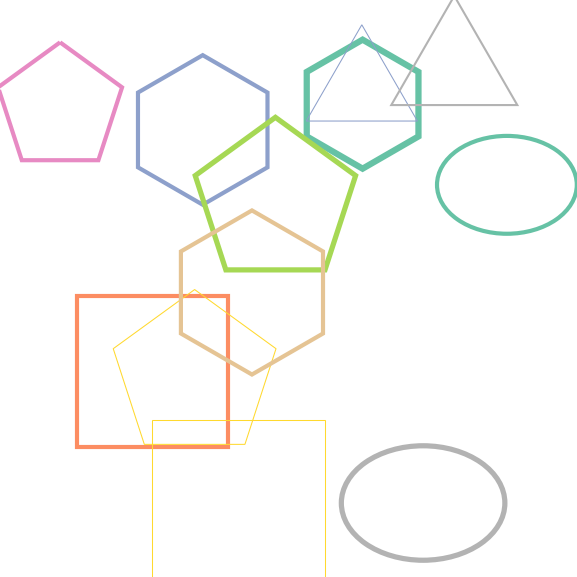[{"shape": "oval", "thickness": 2, "radius": 0.61, "center": [0.878, 0.679]}, {"shape": "hexagon", "thickness": 3, "radius": 0.56, "center": [0.628, 0.819]}, {"shape": "square", "thickness": 2, "radius": 0.65, "center": [0.264, 0.356]}, {"shape": "triangle", "thickness": 0.5, "radius": 0.56, "center": [0.627, 0.845]}, {"shape": "hexagon", "thickness": 2, "radius": 0.65, "center": [0.351, 0.774]}, {"shape": "pentagon", "thickness": 2, "radius": 0.56, "center": [0.104, 0.813]}, {"shape": "pentagon", "thickness": 2.5, "radius": 0.73, "center": [0.477, 0.65]}, {"shape": "square", "thickness": 0.5, "radius": 0.75, "center": [0.414, 0.122]}, {"shape": "pentagon", "thickness": 0.5, "radius": 0.74, "center": [0.337, 0.35]}, {"shape": "hexagon", "thickness": 2, "radius": 0.71, "center": [0.436, 0.493]}, {"shape": "triangle", "thickness": 1, "radius": 0.63, "center": [0.787, 0.88]}, {"shape": "oval", "thickness": 2.5, "radius": 0.71, "center": [0.733, 0.128]}]